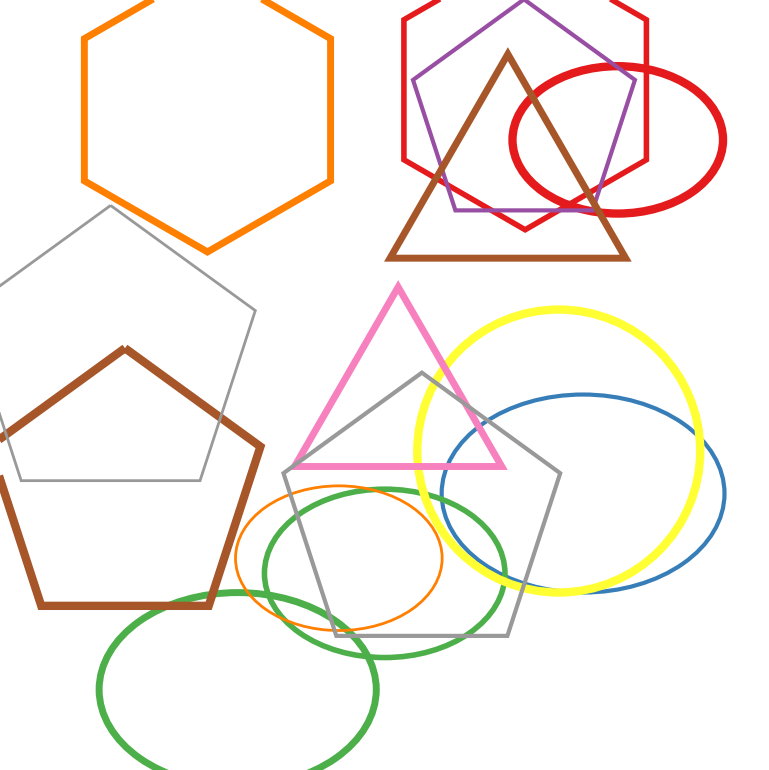[{"shape": "hexagon", "thickness": 2, "radius": 0.91, "center": [0.682, 0.883]}, {"shape": "oval", "thickness": 3, "radius": 0.68, "center": [0.802, 0.818]}, {"shape": "oval", "thickness": 1.5, "radius": 0.92, "center": [0.757, 0.359]}, {"shape": "oval", "thickness": 2.5, "radius": 0.9, "center": [0.309, 0.104]}, {"shape": "oval", "thickness": 2, "radius": 0.78, "center": [0.5, 0.255]}, {"shape": "pentagon", "thickness": 1.5, "radius": 0.76, "center": [0.68, 0.849]}, {"shape": "hexagon", "thickness": 2.5, "radius": 0.92, "center": [0.269, 0.857]}, {"shape": "oval", "thickness": 1, "radius": 0.67, "center": [0.44, 0.275]}, {"shape": "circle", "thickness": 3, "radius": 0.92, "center": [0.726, 0.414]}, {"shape": "pentagon", "thickness": 3, "radius": 0.92, "center": [0.162, 0.363]}, {"shape": "triangle", "thickness": 2.5, "radius": 0.88, "center": [0.66, 0.753]}, {"shape": "triangle", "thickness": 2.5, "radius": 0.78, "center": [0.517, 0.472]}, {"shape": "pentagon", "thickness": 1.5, "radius": 0.94, "center": [0.548, 0.327]}, {"shape": "pentagon", "thickness": 1, "radius": 0.99, "center": [0.144, 0.536]}]